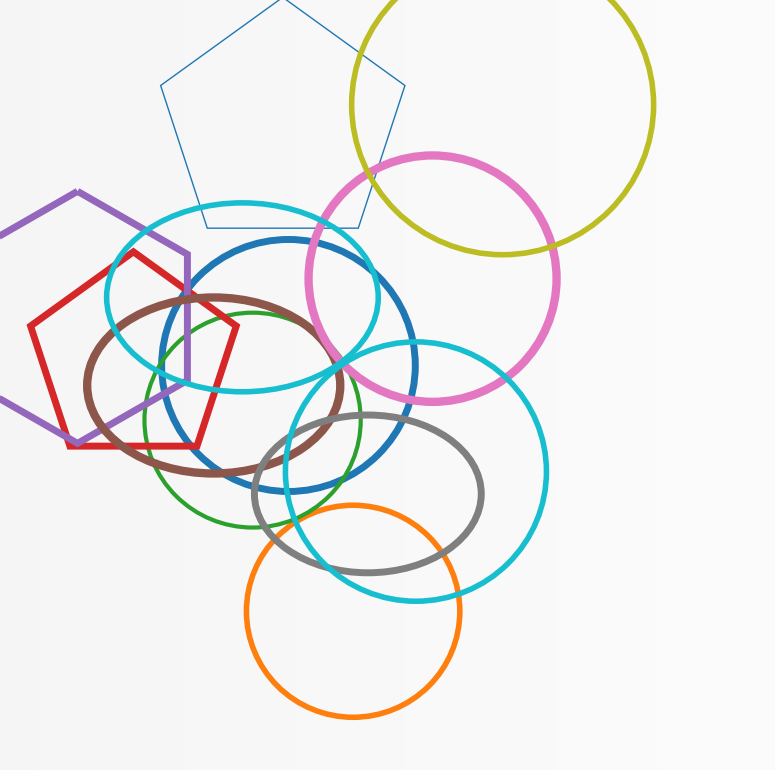[{"shape": "circle", "thickness": 2.5, "radius": 0.82, "center": [0.372, 0.525]}, {"shape": "pentagon", "thickness": 0.5, "radius": 0.83, "center": [0.365, 0.838]}, {"shape": "circle", "thickness": 2, "radius": 0.69, "center": [0.456, 0.206]}, {"shape": "circle", "thickness": 1.5, "radius": 0.7, "center": [0.326, 0.454]}, {"shape": "pentagon", "thickness": 2.5, "radius": 0.7, "center": [0.172, 0.533]}, {"shape": "hexagon", "thickness": 2.5, "radius": 0.82, "center": [0.1, 0.588]}, {"shape": "oval", "thickness": 3, "radius": 0.82, "center": [0.276, 0.499]}, {"shape": "circle", "thickness": 3, "radius": 0.8, "center": [0.558, 0.638]}, {"shape": "oval", "thickness": 2.5, "radius": 0.73, "center": [0.475, 0.359]}, {"shape": "circle", "thickness": 2, "radius": 0.97, "center": [0.649, 0.864]}, {"shape": "oval", "thickness": 2, "radius": 0.88, "center": [0.313, 0.614]}, {"shape": "circle", "thickness": 2, "radius": 0.84, "center": [0.537, 0.388]}]